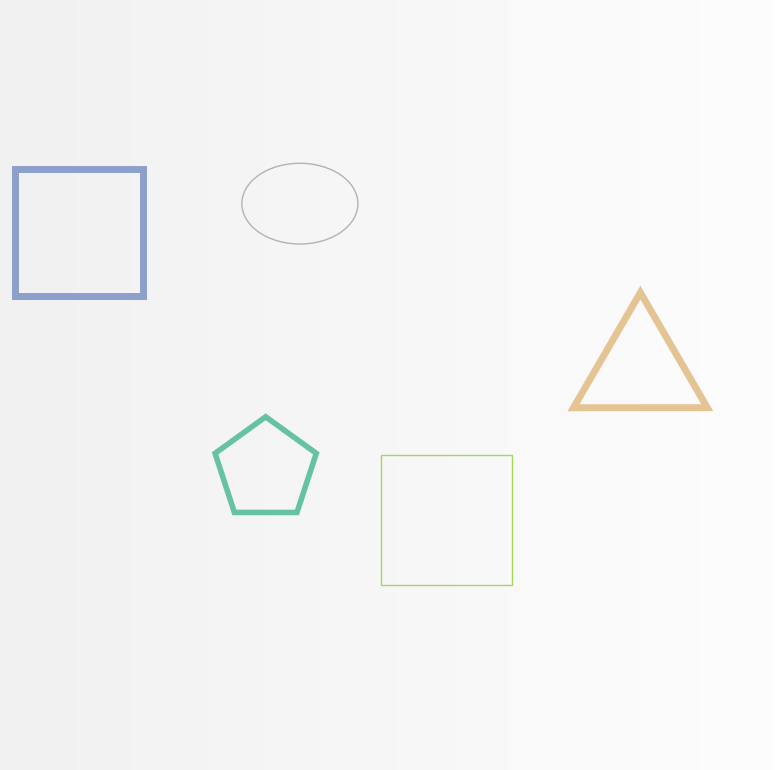[{"shape": "pentagon", "thickness": 2, "radius": 0.34, "center": [0.343, 0.39]}, {"shape": "square", "thickness": 2.5, "radius": 0.41, "center": [0.101, 0.698]}, {"shape": "square", "thickness": 0.5, "radius": 0.42, "center": [0.576, 0.325]}, {"shape": "triangle", "thickness": 2.5, "radius": 0.5, "center": [0.826, 0.52]}, {"shape": "oval", "thickness": 0.5, "radius": 0.37, "center": [0.387, 0.736]}]